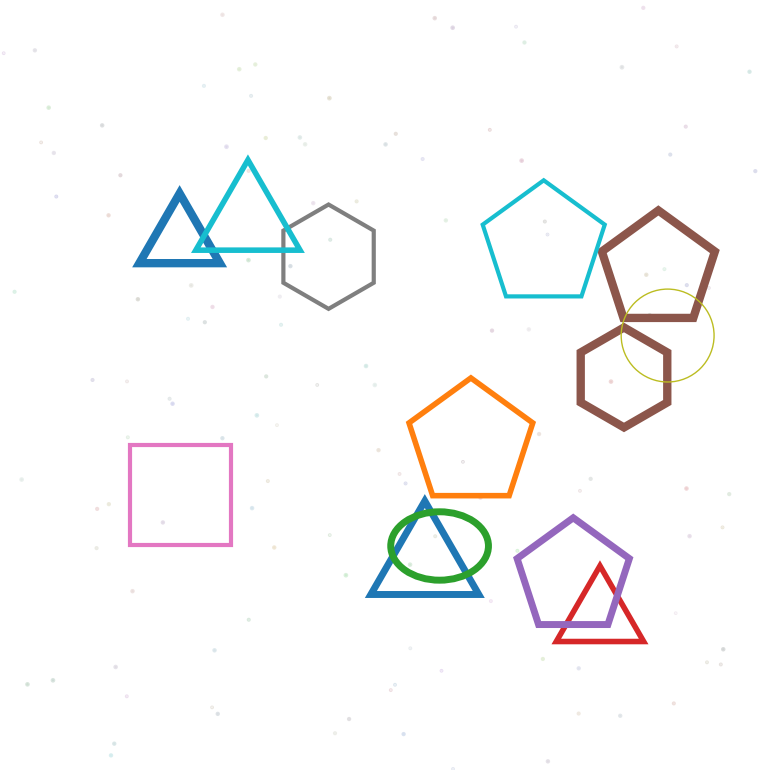[{"shape": "triangle", "thickness": 2.5, "radius": 0.4, "center": [0.552, 0.268]}, {"shape": "triangle", "thickness": 3, "radius": 0.3, "center": [0.233, 0.688]}, {"shape": "pentagon", "thickness": 2, "radius": 0.42, "center": [0.612, 0.425]}, {"shape": "oval", "thickness": 2.5, "radius": 0.32, "center": [0.571, 0.291]}, {"shape": "triangle", "thickness": 2, "radius": 0.33, "center": [0.779, 0.2]}, {"shape": "pentagon", "thickness": 2.5, "radius": 0.38, "center": [0.744, 0.251]}, {"shape": "pentagon", "thickness": 3, "radius": 0.39, "center": [0.855, 0.65]}, {"shape": "hexagon", "thickness": 3, "radius": 0.32, "center": [0.81, 0.51]}, {"shape": "square", "thickness": 1.5, "radius": 0.33, "center": [0.234, 0.357]}, {"shape": "hexagon", "thickness": 1.5, "radius": 0.34, "center": [0.427, 0.667]}, {"shape": "circle", "thickness": 0.5, "radius": 0.3, "center": [0.867, 0.564]}, {"shape": "triangle", "thickness": 2, "radius": 0.39, "center": [0.322, 0.714]}, {"shape": "pentagon", "thickness": 1.5, "radius": 0.42, "center": [0.706, 0.682]}]